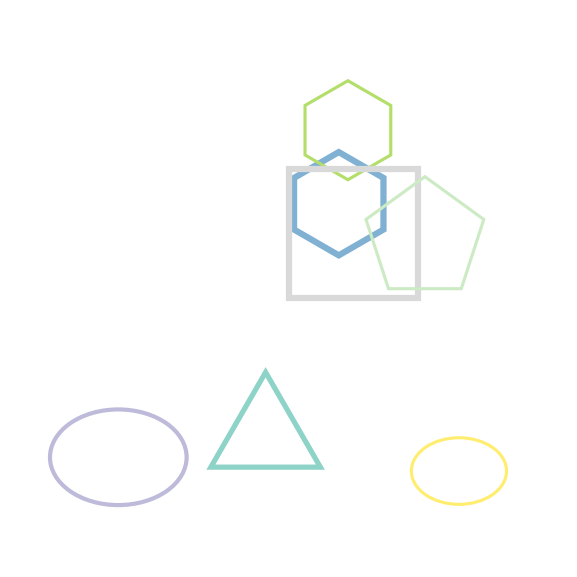[{"shape": "triangle", "thickness": 2.5, "radius": 0.55, "center": [0.46, 0.245]}, {"shape": "oval", "thickness": 2, "radius": 0.59, "center": [0.205, 0.207]}, {"shape": "hexagon", "thickness": 3, "radius": 0.45, "center": [0.587, 0.646]}, {"shape": "hexagon", "thickness": 1.5, "radius": 0.43, "center": [0.602, 0.774]}, {"shape": "square", "thickness": 3, "radius": 0.55, "center": [0.612, 0.595]}, {"shape": "pentagon", "thickness": 1.5, "radius": 0.54, "center": [0.736, 0.586]}, {"shape": "oval", "thickness": 1.5, "radius": 0.41, "center": [0.795, 0.183]}]